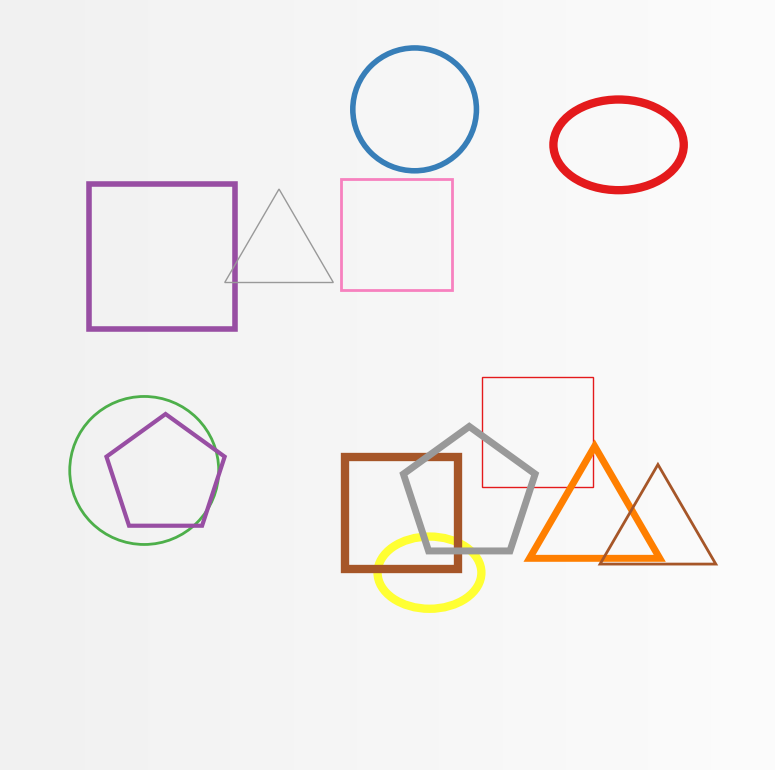[{"shape": "oval", "thickness": 3, "radius": 0.42, "center": [0.798, 0.812]}, {"shape": "square", "thickness": 0.5, "radius": 0.36, "center": [0.693, 0.439]}, {"shape": "circle", "thickness": 2, "radius": 0.4, "center": [0.535, 0.858]}, {"shape": "circle", "thickness": 1, "radius": 0.48, "center": [0.186, 0.389]}, {"shape": "pentagon", "thickness": 1.5, "radius": 0.4, "center": [0.214, 0.382]}, {"shape": "square", "thickness": 2, "radius": 0.47, "center": [0.209, 0.667]}, {"shape": "triangle", "thickness": 2.5, "radius": 0.49, "center": [0.767, 0.323]}, {"shape": "oval", "thickness": 3, "radius": 0.33, "center": [0.554, 0.256]}, {"shape": "triangle", "thickness": 1, "radius": 0.43, "center": [0.849, 0.311]}, {"shape": "square", "thickness": 3, "radius": 0.36, "center": [0.518, 0.333]}, {"shape": "square", "thickness": 1, "radius": 0.36, "center": [0.511, 0.695]}, {"shape": "triangle", "thickness": 0.5, "radius": 0.4, "center": [0.36, 0.674]}, {"shape": "pentagon", "thickness": 2.5, "radius": 0.45, "center": [0.606, 0.357]}]